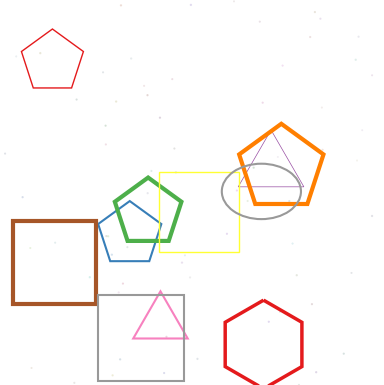[{"shape": "pentagon", "thickness": 1, "radius": 0.42, "center": [0.136, 0.84]}, {"shape": "hexagon", "thickness": 2.5, "radius": 0.58, "center": [0.685, 0.105]}, {"shape": "pentagon", "thickness": 1.5, "radius": 0.43, "center": [0.337, 0.391]}, {"shape": "pentagon", "thickness": 3, "radius": 0.45, "center": [0.385, 0.448]}, {"shape": "triangle", "thickness": 0.5, "radius": 0.49, "center": [0.704, 0.564]}, {"shape": "pentagon", "thickness": 3, "radius": 0.58, "center": [0.731, 0.563]}, {"shape": "square", "thickness": 1, "radius": 0.52, "center": [0.517, 0.449]}, {"shape": "square", "thickness": 3, "radius": 0.54, "center": [0.142, 0.317]}, {"shape": "triangle", "thickness": 1.5, "radius": 0.41, "center": [0.417, 0.162]}, {"shape": "square", "thickness": 1.5, "radius": 0.56, "center": [0.367, 0.123]}, {"shape": "oval", "thickness": 1.5, "radius": 0.51, "center": [0.679, 0.503]}]